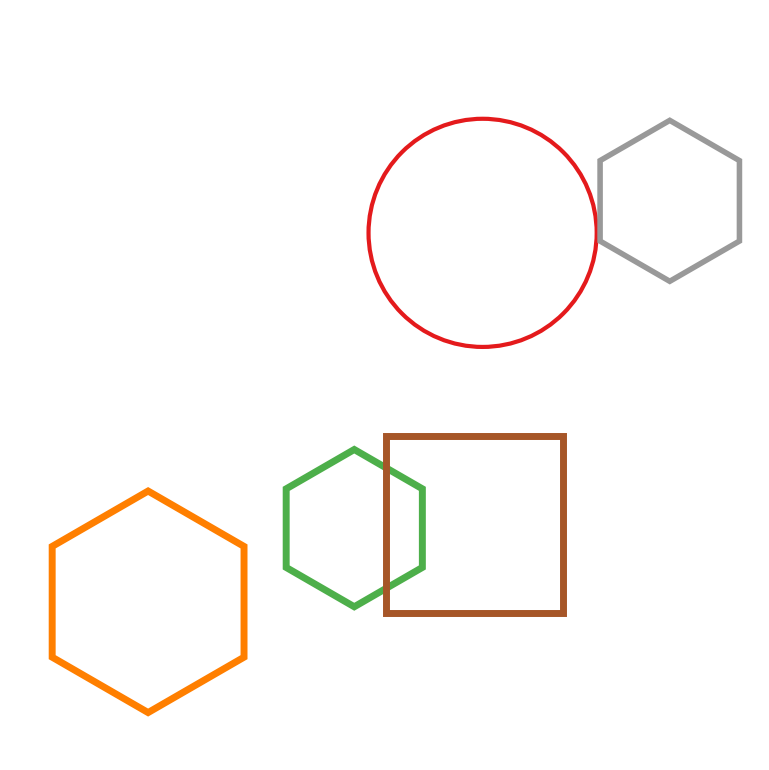[{"shape": "circle", "thickness": 1.5, "radius": 0.74, "center": [0.627, 0.698]}, {"shape": "hexagon", "thickness": 2.5, "radius": 0.51, "center": [0.46, 0.314]}, {"shape": "hexagon", "thickness": 2.5, "radius": 0.72, "center": [0.192, 0.218]}, {"shape": "square", "thickness": 2.5, "radius": 0.57, "center": [0.616, 0.319]}, {"shape": "hexagon", "thickness": 2, "radius": 0.52, "center": [0.87, 0.739]}]